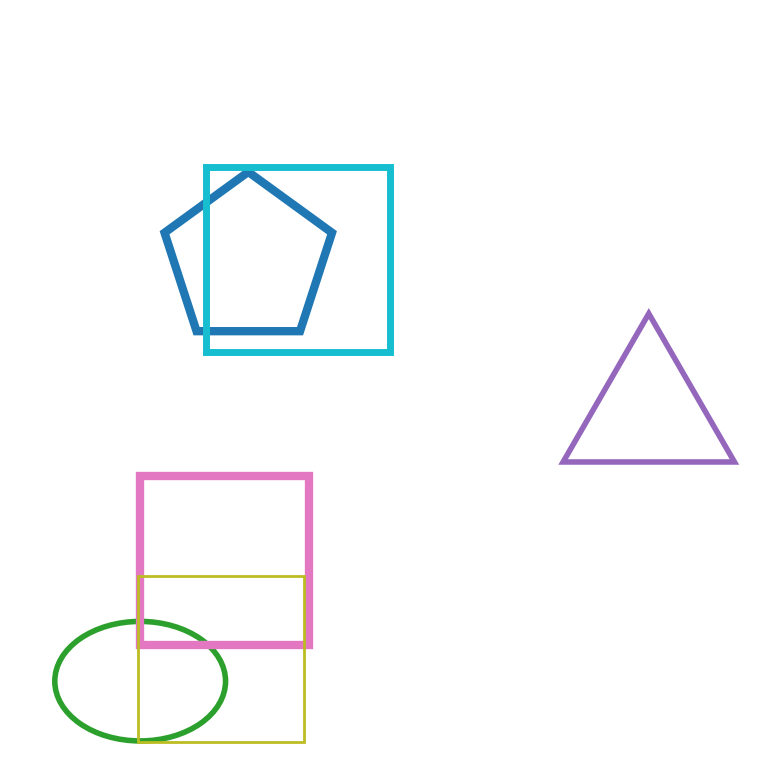[{"shape": "pentagon", "thickness": 3, "radius": 0.57, "center": [0.322, 0.662]}, {"shape": "oval", "thickness": 2, "radius": 0.55, "center": [0.182, 0.115]}, {"shape": "triangle", "thickness": 2, "radius": 0.64, "center": [0.843, 0.464]}, {"shape": "square", "thickness": 3, "radius": 0.55, "center": [0.292, 0.272]}, {"shape": "square", "thickness": 1, "radius": 0.54, "center": [0.287, 0.144]}, {"shape": "square", "thickness": 2.5, "radius": 0.6, "center": [0.387, 0.663]}]